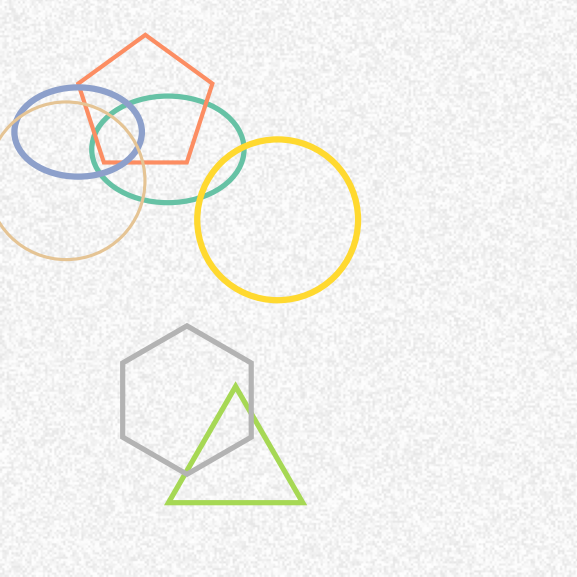[{"shape": "oval", "thickness": 2.5, "radius": 0.66, "center": [0.291, 0.74]}, {"shape": "pentagon", "thickness": 2, "radius": 0.61, "center": [0.252, 0.817]}, {"shape": "oval", "thickness": 3, "radius": 0.55, "center": [0.135, 0.771]}, {"shape": "triangle", "thickness": 2.5, "radius": 0.67, "center": [0.408, 0.196]}, {"shape": "circle", "thickness": 3, "radius": 0.7, "center": [0.481, 0.619]}, {"shape": "circle", "thickness": 1.5, "radius": 0.68, "center": [0.115, 0.686]}, {"shape": "hexagon", "thickness": 2.5, "radius": 0.64, "center": [0.324, 0.306]}]